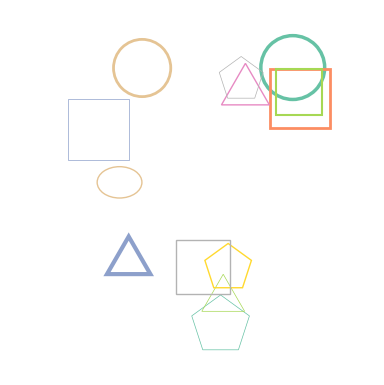[{"shape": "circle", "thickness": 2.5, "radius": 0.41, "center": [0.76, 0.825]}, {"shape": "pentagon", "thickness": 0.5, "radius": 0.39, "center": [0.573, 0.155]}, {"shape": "square", "thickness": 2, "radius": 0.39, "center": [0.779, 0.744]}, {"shape": "triangle", "thickness": 3, "radius": 0.33, "center": [0.334, 0.321]}, {"shape": "square", "thickness": 0.5, "radius": 0.4, "center": [0.255, 0.664]}, {"shape": "triangle", "thickness": 1, "radius": 0.36, "center": [0.637, 0.764]}, {"shape": "triangle", "thickness": 0.5, "radius": 0.32, "center": [0.58, 0.223]}, {"shape": "square", "thickness": 1.5, "radius": 0.3, "center": [0.776, 0.762]}, {"shape": "pentagon", "thickness": 1, "radius": 0.32, "center": [0.593, 0.304]}, {"shape": "oval", "thickness": 1, "radius": 0.29, "center": [0.311, 0.526]}, {"shape": "circle", "thickness": 2, "radius": 0.37, "center": [0.369, 0.823]}, {"shape": "pentagon", "thickness": 0.5, "radius": 0.3, "center": [0.626, 0.793]}, {"shape": "square", "thickness": 1, "radius": 0.35, "center": [0.527, 0.307]}]